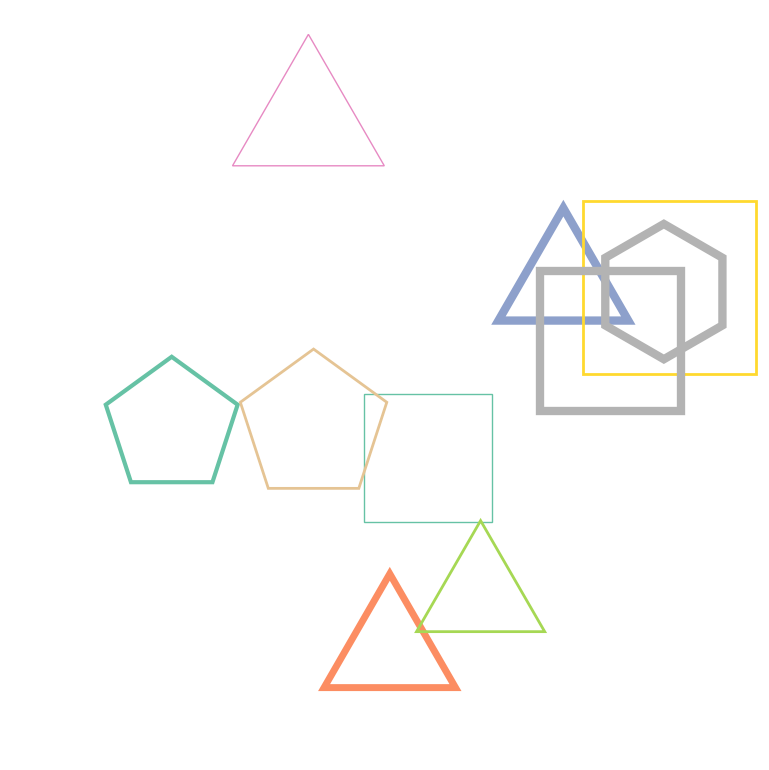[{"shape": "square", "thickness": 0.5, "radius": 0.42, "center": [0.555, 0.405]}, {"shape": "pentagon", "thickness": 1.5, "radius": 0.45, "center": [0.223, 0.447]}, {"shape": "triangle", "thickness": 2.5, "radius": 0.49, "center": [0.506, 0.156]}, {"shape": "triangle", "thickness": 3, "radius": 0.49, "center": [0.732, 0.632]}, {"shape": "triangle", "thickness": 0.5, "radius": 0.57, "center": [0.401, 0.842]}, {"shape": "triangle", "thickness": 1, "radius": 0.48, "center": [0.624, 0.228]}, {"shape": "square", "thickness": 1, "radius": 0.56, "center": [0.87, 0.627]}, {"shape": "pentagon", "thickness": 1, "radius": 0.5, "center": [0.407, 0.447]}, {"shape": "square", "thickness": 3, "radius": 0.46, "center": [0.793, 0.557]}, {"shape": "hexagon", "thickness": 3, "radius": 0.44, "center": [0.862, 0.621]}]